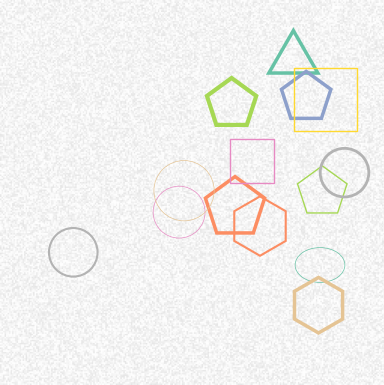[{"shape": "oval", "thickness": 0.5, "radius": 0.32, "center": [0.831, 0.312]}, {"shape": "triangle", "thickness": 2.5, "radius": 0.37, "center": [0.762, 0.847]}, {"shape": "hexagon", "thickness": 1.5, "radius": 0.39, "center": [0.675, 0.413]}, {"shape": "pentagon", "thickness": 2.5, "radius": 0.4, "center": [0.61, 0.46]}, {"shape": "pentagon", "thickness": 2.5, "radius": 0.34, "center": [0.795, 0.747]}, {"shape": "circle", "thickness": 0.5, "radius": 0.34, "center": [0.465, 0.449]}, {"shape": "square", "thickness": 1, "radius": 0.29, "center": [0.655, 0.581]}, {"shape": "pentagon", "thickness": 3, "radius": 0.34, "center": [0.602, 0.73]}, {"shape": "pentagon", "thickness": 1, "radius": 0.34, "center": [0.837, 0.502]}, {"shape": "square", "thickness": 1, "radius": 0.41, "center": [0.846, 0.741]}, {"shape": "circle", "thickness": 0.5, "radius": 0.39, "center": [0.478, 0.505]}, {"shape": "hexagon", "thickness": 2.5, "radius": 0.36, "center": [0.827, 0.207]}, {"shape": "circle", "thickness": 2, "radius": 0.32, "center": [0.895, 0.552]}, {"shape": "circle", "thickness": 1.5, "radius": 0.32, "center": [0.19, 0.345]}]